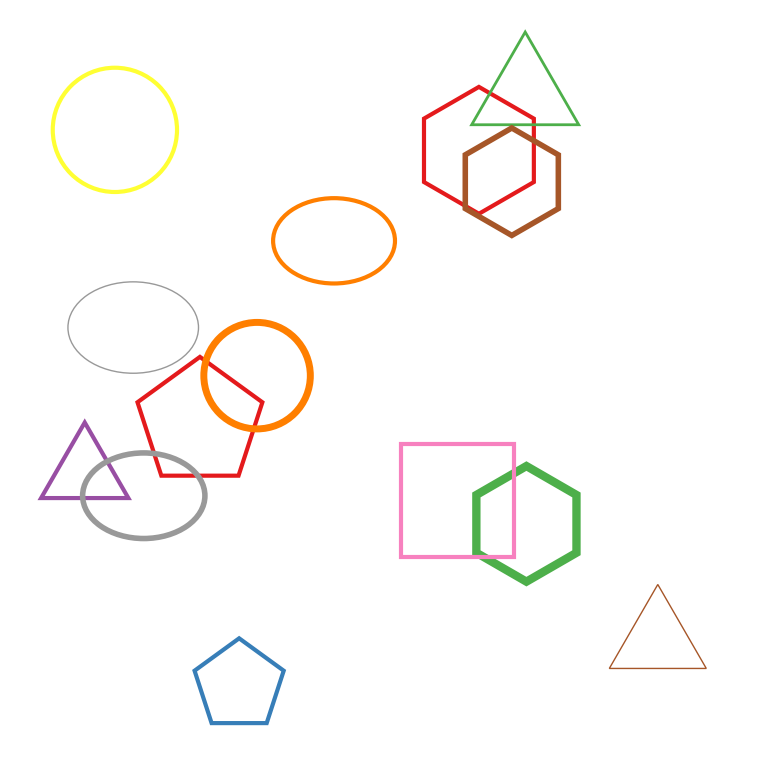[{"shape": "hexagon", "thickness": 1.5, "radius": 0.41, "center": [0.622, 0.805]}, {"shape": "pentagon", "thickness": 1.5, "radius": 0.43, "center": [0.26, 0.451]}, {"shape": "pentagon", "thickness": 1.5, "radius": 0.3, "center": [0.311, 0.11]}, {"shape": "hexagon", "thickness": 3, "radius": 0.38, "center": [0.684, 0.32]}, {"shape": "triangle", "thickness": 1, "radius": 0.4, "center": [0.682, 0.878]}, {"shape": "triangle", "thickness": 1.5, "radius": 0.33, "center": [0.11, 0.386]}, {"shape": "circle", "thickness": 2.5, "radius": 0.35, "center": [0.334, 0.512]}, {"shape": "oval", "thickness": 1.5, "radius": 0.4, "center": [0.434, 0.687]}, {"shape": "circle", "thickness": 1.5, "radius": 0.4, "center": [0.149, 0.831]}, {"shape": "hexagon", "thickness": 2, "radius": 0.35, "center": [0.665, 0.764]}, {"shape": "triangle", "thickness": 0.5, "radius": 0.36, "center": [0.854, 0.168]}, {"shape": "square", "thickness": 1.5, "radius": 0.37, "center": [0.594, 0.35]}, {"shape": "oval", "thickness": 2, "radius": 0.4, "center": [0.187, 0.356]}, {"shape": "oval", "thickness": 0.5, "radius": 0.42, "center": [0.173, 0.575]}]